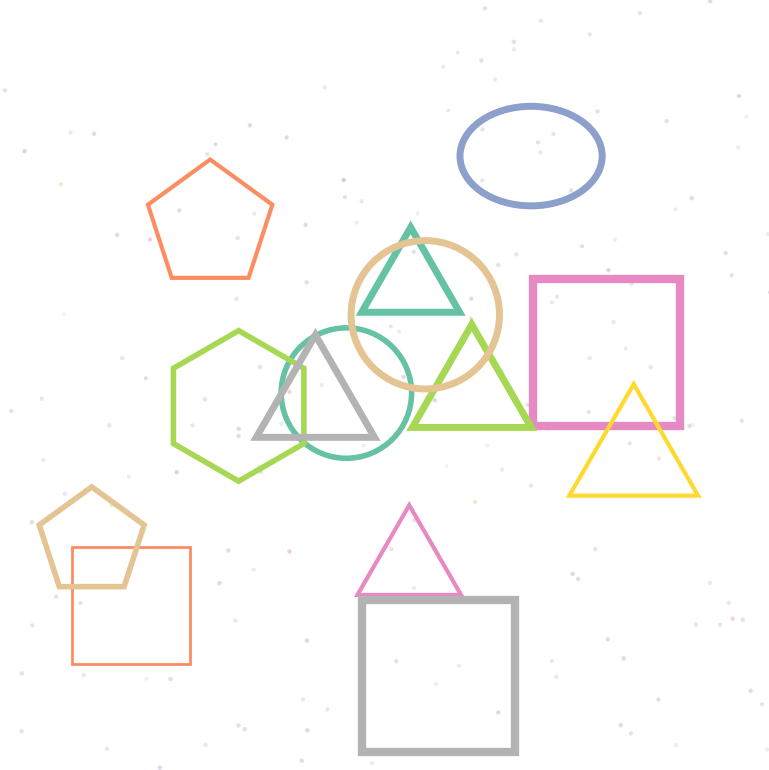[{"shape": "circle", "thickness": 2, "radius": 0.42, "center": [0.45, 0.49]}, {"shape": "triangle", "thickness": 2.5, "radius": 0.37, "center": [0.533, 0.631]}, {"shape": "pentagon", "thickness": 1.5, "radius": 0.42, "center": [0.273, 0.708]}, {"shape": "square", "thickness": 1, "radius": 0.38, "center": [0.17, 0.213]}, {"shape": "oval", "thickness": 2.5, "radius": 0.46, "center": [0.69, 0.797]}, {"shape": "square", "thickness": 3, "radius": 0.48, "center": [0.788, 0.542]}, {"shape": "triangle", "thickness": 1.5, "radius": 0.39, "center": [0.531, 0.266]}, {"shape": "triangle", "thickness": 2.5, "radius": 0.45, "center": [0.613, 0.489]}, {"shape": "hexagon", "thickness": 2, "radius": 0.49, "center": [0.31, 0.473]}, {"shape": "triangle", "thickness": 1.5, "radius": 0.48, "center": [0.823, 0.405]}, {"shape": "pentagon", "thickness": 2, "radius": 0.36, "center": [0.119, 0.296]}, {"shape": "circle", "thickness": 2.5, "radius": 0.48, "center": [0.552, 0.591]}, {"shape": "square", "thickness": 3, "radius": 0.49, "center": [0.57, 0.123]}, {"shape": "triangle", "thickness": 2.5, "radius": 0.44, "center": [0.41, 0.476]}]